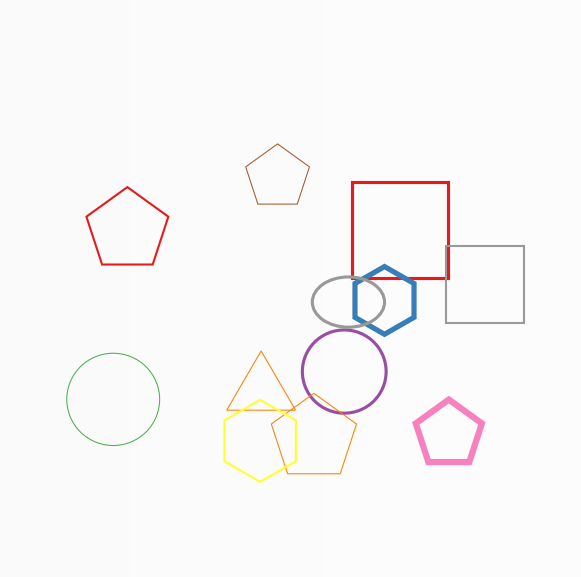[{"shape": "pentagon", "thickness": 1, "radius": 0.37, "center": [0.219, 0.601]}, {"shape": "square", "thickness": 1.5, "radius": 0.41, "center": [0.689, 0.601]}, {"shape": "hexagon", "thickness": 2.5, "radius": 0.29, "center": [0.662, 0.479]}, {"shape": "circle", "thickness": 0.5, "radius": 0.4, "center": [0.195, 0.308]}, {"shape": "circle", "thickness": 1.5, "radius": 0.36, "center": [0.592, 0.356]}, {"shape": "triangle", "thickness": 0.5, "radius": 0.34, "center": [0.449, 0.323]}, {"shape": "pentagon", "thickness": 0.5, "radius": 0.39, "center": [0.54, 0.241]}, {"shape": "hexagon", "thickness": 1, "radius": 0.35, "center": [0.448, 0.236]}, {"shape": "pentagon", "thickness": 0.5, "radius": 0.29, "center": [0.478, 0.692]}, {"shape": "pentagon", "thickness": 3, "radius": 0.3, "center": [0.772, 0.247]}, {"shape": "oval", "thickness": 1.5, "radius": 0.31, "center": [0.599, 0.476]}, {"shape": "square", "thickness": 1, "radius": 0.33, "center": [0.834, 0.507]}]